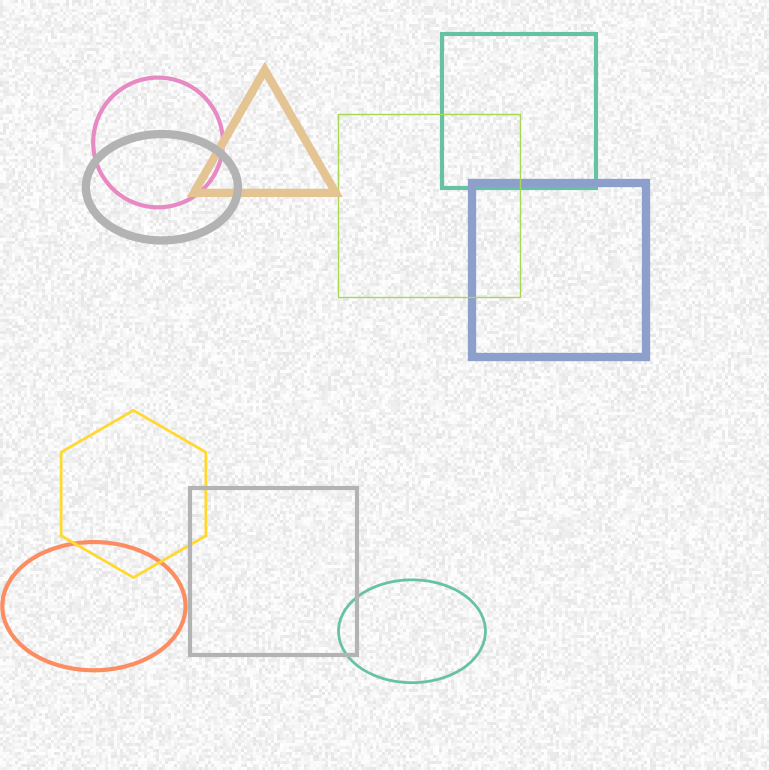[{"shape": "oval", "thickness": 1, "radius": 0.48, "center": [0.535, 0.18]}, {"shape": "square", "thickness": 1.5, "radius": 0.5, "center": [0.674, 0.856]}, {"shape": "oval", "thickness": 1.5, "radius": 0.59, "center": [0.122, 0.213]}, {"shape": "square", "thickness": 3, "radius": 0.56, "center": [0.726, 0.65]}, {"shape": "circle", "thickness": 1.5, "radius": 0.42, "center": [0.205, 0.815]}, {"shape": "square", "thickness": 0.5, "radius": 0.59, "center": [0.557, 0.733]}, {"shape": "hexagon", "thickness": 1, "radius": 0.54, "center": [0.173, 0.358]}, {"shape": "triangle", "thickness": 3, "radius": 0.53, "center": [0.344, 0.803]}, {"shape": "square", "thickness": 1.5, "radius": 0.54, "center": [0.356, 0.258]}, {"shape": "oval", "thickness": 3, "radius": 0.49, "center": [0.21, 0.757]}]